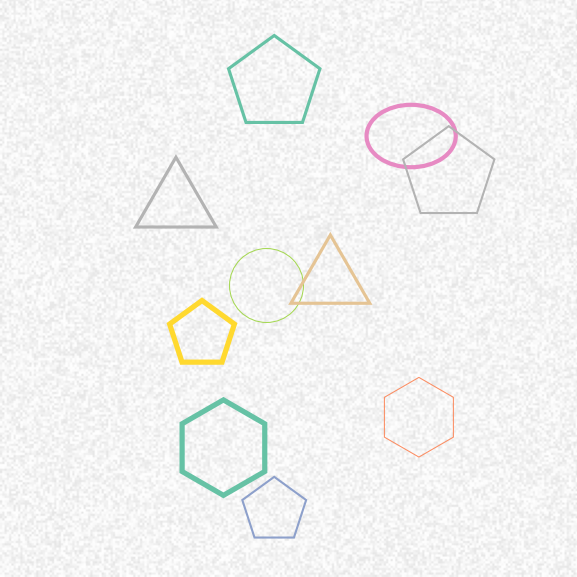[{"shape": "hexagon", "thickness": 2.5, "radius": 0.41, "center": [0.387, 0.224]}, {"shape": "pentagon", "thickness": 1.5, "radius": 0.42, "center": [0.475, 0.854]}, {"shape": "hexagon", "thickness": 0.5, "radius": 0.34, "center": [0.725, 0.277]}, {"shape": "pentagon", "thickness": 1, "radius": 0.29, "center": [0.475, 0.115]}, {"shape": "oval", "thickness": 2, "radius": 0.39, "center": [0.712, 0.764]}, {"shape": "circle", "thickness": 0.5, "radius": 0.32, "center": [0.461, 0.505]}, {"shape": "pentagon", "thickness": 2.5, "radius": 0.29, "center": [0.35, 0.42]}, {"shape": "triangle", "thickness": 1.5, "radius": 0.39, "center": [0.572, 0.513]}, {"shape": "triangle", "thickness": 1.5, "radius": 0.4, "center": [0.305, 0.646]}, {"shape": "pentagon", "thickness": 1, "radius": 0.42, "center": [0.777, 0.698]}]